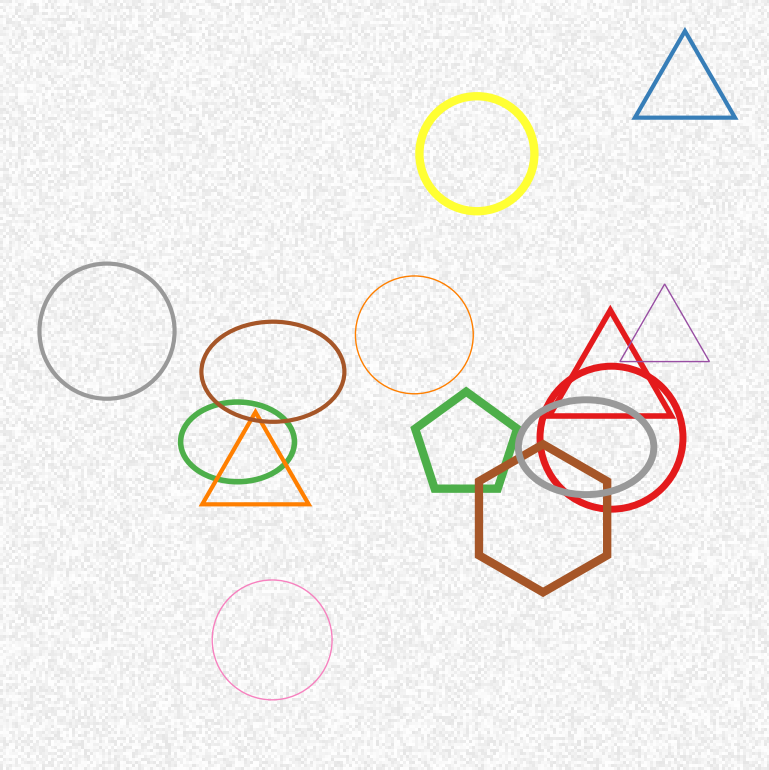[{"shape": "circle", "thickness": 2.5, "radius": 0.46, "center": [0.794, 0.432]}, {"shape": "triangle", "thickness": 2, "radius": 0.46, "center": [0.793, 0.506]}, {"shape": "triangle", "thickness": 1.5, "radius": 0.37, "center": [0.89, 0.885]}, {"shape": "pentagon", "thickness": 3, "radius": 0.35, "center": [0.605, 0.422]}, {"shape": "oval", "thickness": 2, "radius": 0.37, "center": [0.308, 0.426]}, {"shape": "triangle", "thickness": 0.5, "radius": 0.34, "center": [0.863, 0.564]}, {"shape": "circle", "thickness": 0.5, "radius": 0.38, "center": [0.538, 0.565]}, {"shape": "triangle", "thickness": 1.5, "radius": 0.4, "center": [0.332, 0.385]}, {"shape": "circle", "thickness": 3, "radius": 0.37, "center": [0.619, 0.8]}, {"shape": "oval", "thickness": 1.5, "radius": 0.46, "center": [0.354, 0.517]}, {"shape": "hexagon", "thickness": 3, "radius": 0.48, "center": [0.705, 0.327]}, {"shape": "circle", "thickness": 0.5, "radius": 0.39, "center": [0.353, 0.169]}, {"shape": "circle", "thickness": 1.5, "radius": 0.44, "center": [0.139, 0.57]}, {"shape": "oval", "thickness": 2.5, "radius": 0.44, "center": [0.761, 0.419]}]